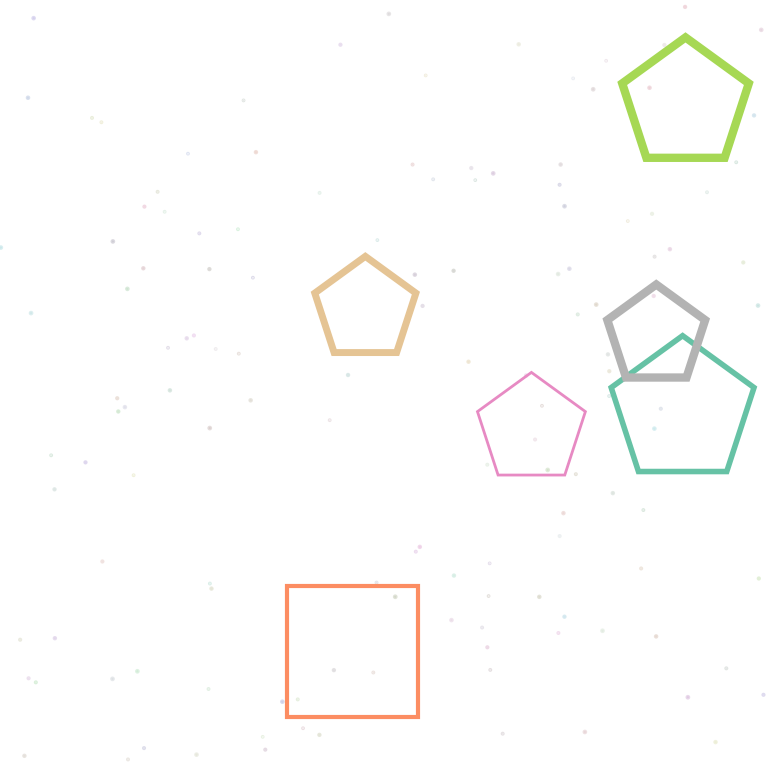[{"shape": "pentagon", "thickness": 2, "radius": 0.49, "center": [0.887, 0.467]}, {"shape": "square", "thickness": 1.5, "radius": 0.43, "center": [0.457, 0.154]}, {"shape": "pentagon", "thickness": 1, "radius": 0.37, "center": [0.69, 0.443]}, {"shape": "pentagon", "thickness": 3, "radius": 0.43, "center": [0.89, 0.865]}, {"shape": "pentagon", "thickness": 2.5, "radius": 0.35, "center": [0.474, 0.598]}, {"shape": "pentagon", "thickness": 3, "radius": 0.33, "center": [0.852, 0.564]}]